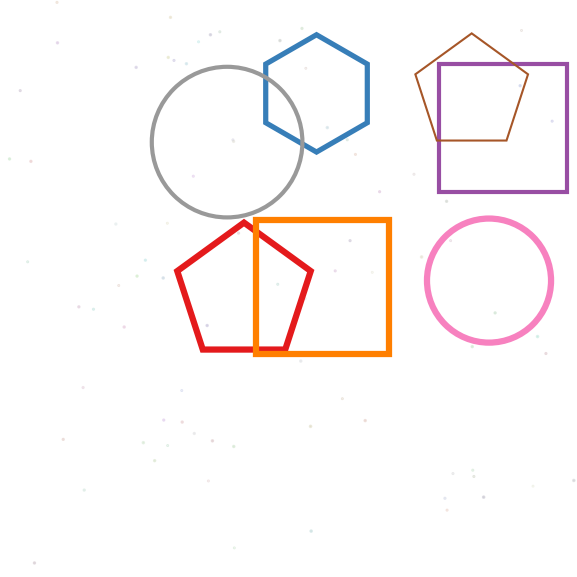[{"shape": "pentagon", "thickness": 3, "radius": 0.61, "center": [0.423, 0.492]}, {"shape": "hexagon", "thickness": 2.5, "radius": 0.51, "center": [0.548, 0.837]}, {"shape": "square", "thickness": 2, "radius": 0.55, "center": [0.871, 0.777]}, {"shape": "square", "thickness": 3, "radius": 0.58, "center": [0.558, 0.502]}, {"shape": "pentagon", "thickness": 1, "radius": 0.51, "center": [0.817, 0.839]}, {"shape": "circle", "thickness": 3, "radius": 0.54, "center": [0.847, 0.513]}, {"shape": "circle", "thickness": 2, "radius": 0.65, "center": [0.393, 0.753]}]